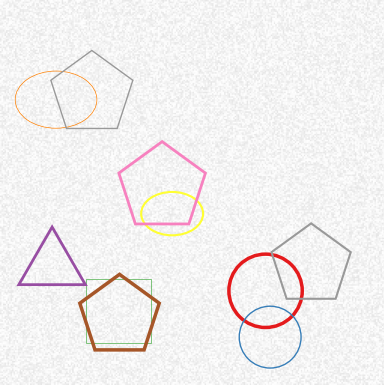[{"shape": "circle", "thickness": 2.5, "radius": 0.48, "center": [0.69, 0.245]}, {"shape": "circle", "thickness": 1, "radius": 0.4, "center": [0.702, 0.124]}, {"shape": "square", "thickness": 0.5, "radius": 0.42, "center": [0.308, 0.192]}, {"shape": "triangle", "thickness": 2, "radius": 0.5, "center": [0.135, 0.311]}, {"shape": "oval", "thickness": 0.5, "radius": 0.53, "center": [0.146, 0.741]}, {"shape": "oval", "thickness": 1.5, "radius": 0.4, "center": [0.447, 0.445]}, {"shape": "pentagon", "thickness": 2.5, "radius": 0.54, "center": [0.31, 0.179]}, {"shape": "pentagon", "thickness": 2, "radius": 0.59, "center": [0.421, 0.514]}, {"shape": "pentagon", "thickness": 1, "radius": 0.56, "center": [0.239, 0.757]}, {"shape": "pentagon", "thickness": 1.5, "radius": 0.54, "center": [0.808, 0.312]}]